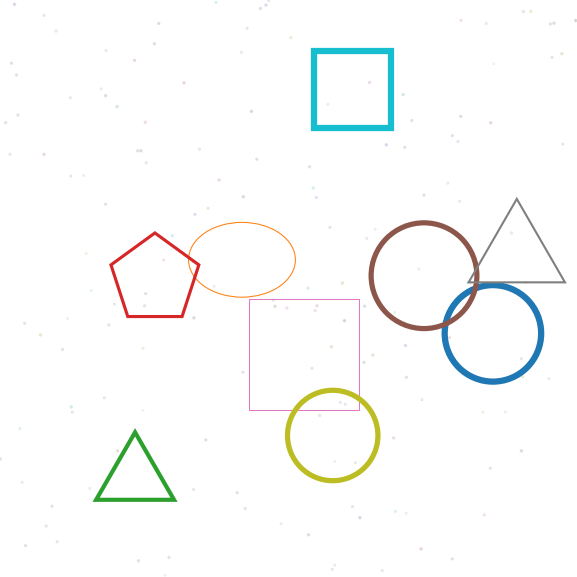[{"shape": "circle", "thickness": 3, "radius": 0.42, "center": [0.854, 0.422]}, {"shape": "oval", "thickness": 0.5, "radius": 0.46, "center": [0.419, 0.549]}, {"shape": "triangle", "thickness": 2, "radius": 0.39, "center": [0.234, 0.173]}, {"shape": "pentagon", "thickness": 1.5, "radius": 0.4, "center": [0.268, 0.516]}, {"shape": "circle", "thickness": 2.5, "radius": 0.46, "center": [0.734, 0.522]}, {"shape": "square", "thickness": 0.5, "radius": 0.48, "center": [0.526, 0.385]}, {"shape": "triangle", "thickness": 1, "radius": 0.48, "center": [0.895, 0.558]}, {"shape": "circle", "thickness": 2.5, "radius": 0.39, "center": [0.576, 0.245]}, {"shape": "square", "thickness": 3, "radius": 0.34, "center": [0.61, 0.844]}]